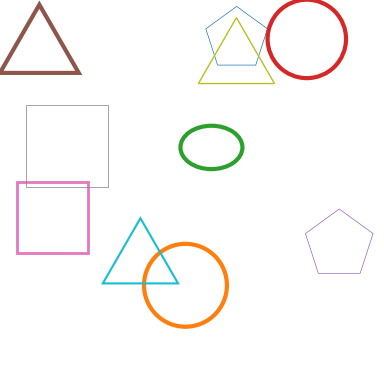[{"shape": "pentagon", "thickness": 0.5, "radius": 0.42, "center": [0.615, 0.899]}, {"shape": "circle", "thickness": 3, "radius": 0.54, "center": [0.482, 0.259]}, {"shape": "oval", "thickness": 3, "radius": 0.4, "center": [0.549, 0.617]}, {"shape": "circle", "thickness": 3, "radius": 0.51, "center": [0.797, 0.899]}, {"shape": "pentagon", "thickness": 0.5, "radius": 0.46, "center": [0.881, 0.365]}, {"shape": "triangle", "thickness": 3, "radius": 0.59, "center": [0.102, 0.87]}, {"shape": "square", "thickness": 2, "radius": 0.46, "center": [0.136, 0.435]}, {"shape": "square", "thickness": 0.5, "radius": 0.53, "center": [0.175, 0.62]}, {"shape": "triangle", "thickness": 1, "radius": 0.57, "center": [0.614, 0.84]}, {"shape": "triangle", "thickness": 1.5, "radius": 0.56, "center": [0.365, 0.32]}]